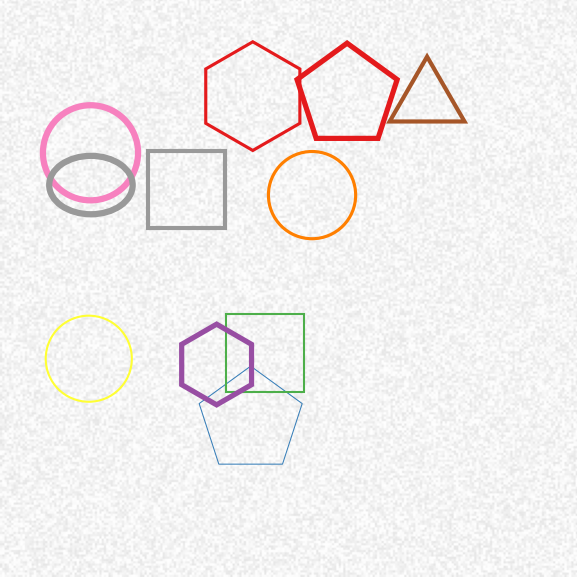[{"shape": "hexagon", "thickness": 1.5, "radius": 0.47, "center": [0.438, 0.833]}, {"shape": "pentagon", "thickness": 2.5, "radius": 0.46, "center": [0.601, 0.833]}, {"shape": "pentagon", "thickness": 0.5, "radius": 0.47, "center": [0.434, 0.271]}, {"shape": "square", "thickness": 1, "radius": 0.34, "center": [0.458, 0.388]}, {"shape": "hexagon", "thickness": 2.5, "radius": 0.35, "center": [0.375, 0.368]}, {"shape": "circle", "thickness": 1.5, "radius": 0.38, "center": [0.54, 0.661]}, {"shape": "circle", "thickness": 1, "radius": 0.37, "center": [0.154, 0.378]}, {"shape": "triangle", "thickness": 2, "radius": 0.37, "center": [0.74, 0.826]}, {"shape": "circle", "thickness": 3, "radius": 0.41, "center": [0.157, 0.735]}, {"shape": "square", "thickness": 2, "radius": 0.33, "center": [0.323, 0.671]}, {"shape": "oval", "thickness": 3, "radius": 0.36, "center": [0.157, 0.679]}]